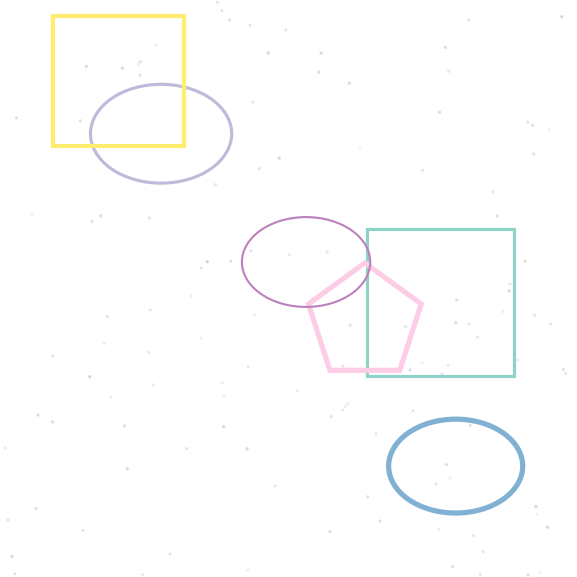[{"shape": "square", "thickness": 1.5, "radius": 0.64, "center": [0.763, 0.476]}, {"shape": "oval", "thickness": 1.5, "radius": 0.61, "center": [0.279, 0.768]}, {"shape": "oval", "thickness": 2.5, "radius": 0.58, "center": [0.789, 0.192]}, {"shape": "pentagon", "thickness": 2.5, "radius": 0.51, "center": [0.632, 0.441]}, {"shape": "oval", "thickness": 1, "radius": 0.56, "center": [0.53, 0.545]}, {"shape": "square", "thickness": 2, "radius": 0.56, "center": [0.205, 0.859]}]